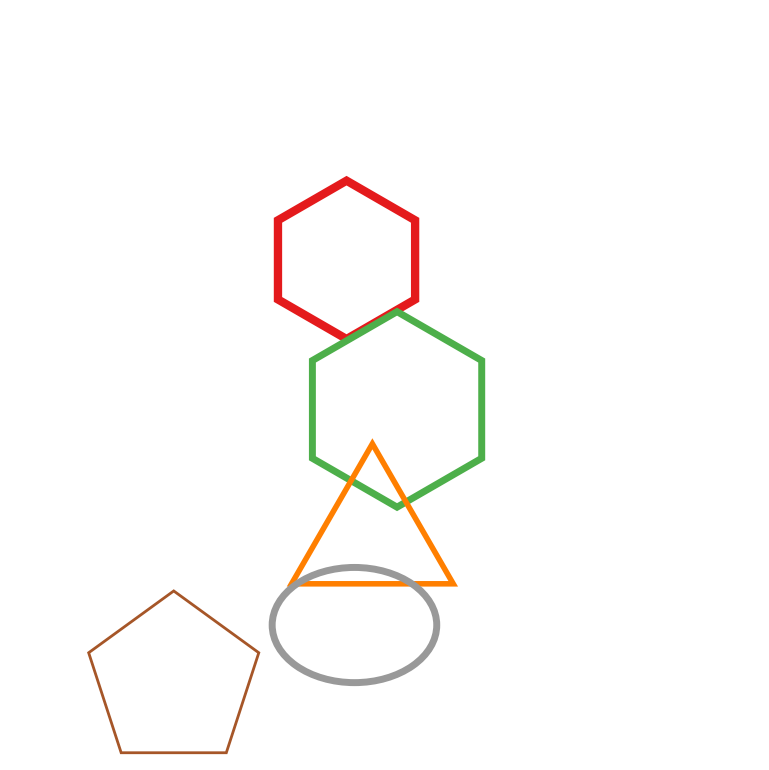[{"shape": "hexagon", "thickness": 3, "radius": 0.51, "center": [0.45, 0.663]}, {"shape": "hexagon", "thickness": 2.5, "radius": 0.63, "center": [0.516, 0.468]}, {"shape": "triangle", "thickness": 2, "radius": 0.61, "center": [0.484, 0.302]}, {"shape": "pentagon", "thickness": 1, "radius": 0.58, "center": [0.226, 0.116]}, {"shape": "oval", "thickness": 2.5, "radius": 0.53, "center": [0.46, 0.188]}]